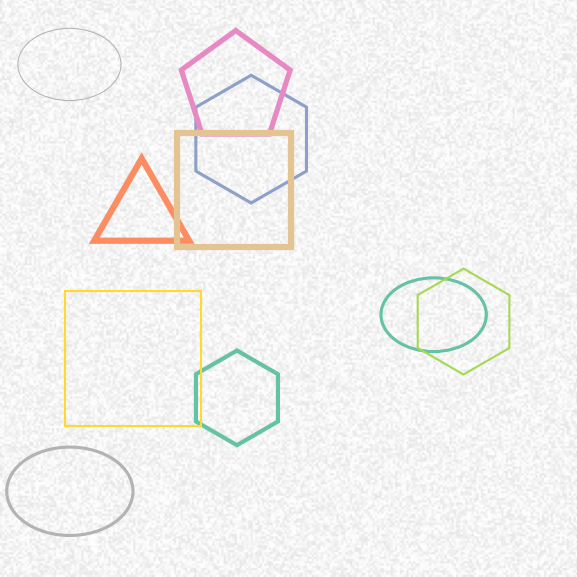[{"shape": "hexagon", "thickness": 2, "radius": 0.41, "center": [0.41, 0.31]}, {"shape": "oval", "thickness": 1.5, "radius": 0.46, "center": [0.751, 0.454]}, {"shape": "triangle", "thickness": 3, "radius": 0.47, "center": [0.245, 0.63]}, {"shape": "hexagon", "thickness": 1.5, "radius": 0.55, "center": [0.435, 0.758]}, {"shape": "pentagon", "thickness": 2.5, "radius": 0.5, "center": [0.408, 0.847]}, {"shape": "hexagon", "thickness": 1, "radius": 0.46, "center": [0.803, 0.442]}, {"shape": "square", "thickness": 1, "radius": 0.59, "center": [0.231, 0.378]}, {"shape": "square", "thickness": 3, "radius": 0.49, "center": [0.405, 0.67]}, {"shape": "oval", "thickness": 1.5, "radius": 0.55, "center": [0.121, 0.148]}, {"shape": "oval", "thickness": 0.5, "radius": 0.45, "center": [0.12, 0.888]}]